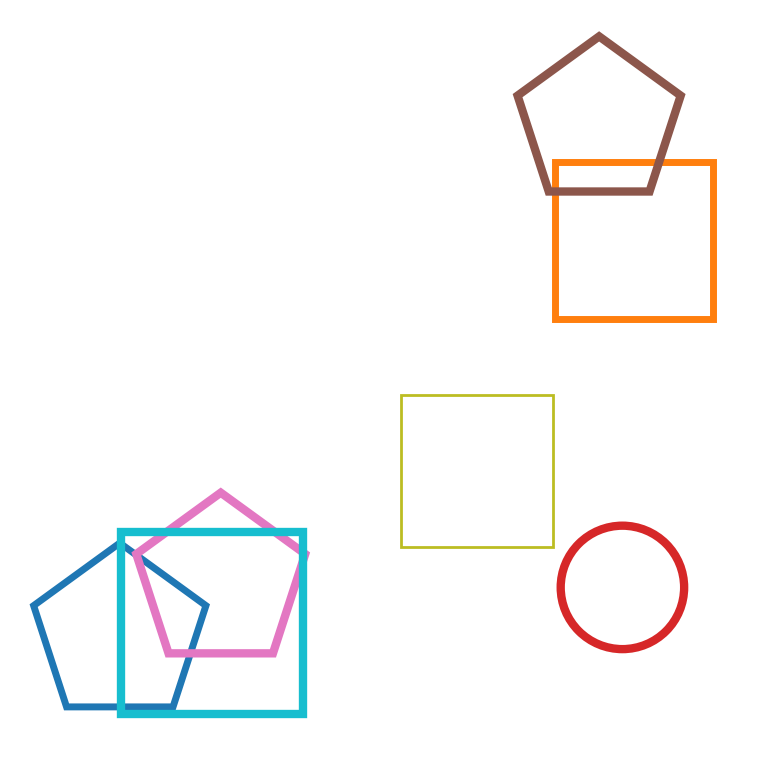[{"shape": "pentagon", "thickness": 2.5, "radius": 0.59, "center": [0.156, 0.177]}, {"shape": "square", "thickness": 2.5, "radius": 0.51, "center": [0.823, 0.688]}, {"shape": "circle", "thickness": 3, "radius": 0.4, "center": [0.808, 0.237]}, {"shape": "pentagon", "thickness": 3, "radius": 0.56, "center": [0.778, 0.841]}, {"shape": "pentagon", "thickness": 3, "radius": 0.58, "center": [0.287, 0.245]}, {"shape": "square", "thickness": 1, "radius": 0.49, "center": [0.619, 0.389]}, {"shape": "square", "thickness": 3, "radius": 0.59, "center": [0.275, 0.191]}]